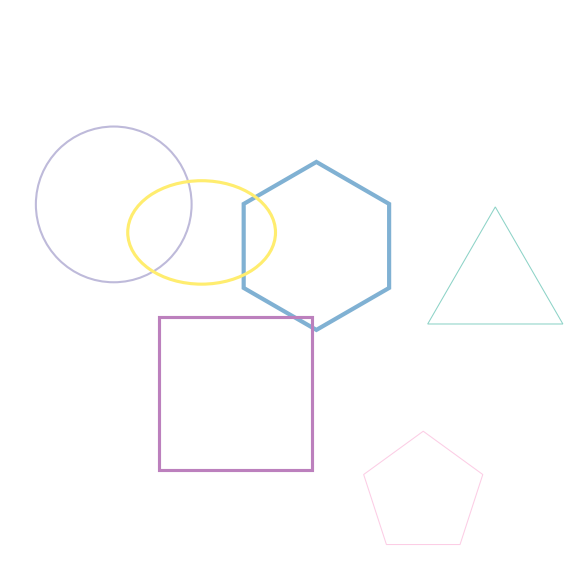[{"shape": "triangle", "thickness": 0.5, "radius": 0.68, "center": [0.858, 0.506]}, {"shape": "circle", "thickness": 1, "radius": 0.67, "center": [0.197, 0.645]}, {"shape": "hexagon", "thickness": 2, "radius": 0.73, "center": [0.548, 0.573]}, {"shape": "pentagon", "thickness": 0.5, "radius": 0.54, "center": [0.733, 0.144]}, {"shape": "square", "thickness": 1.5, "radius": 0.66, "center": [0.407, 0.317]}, {"shape": "oval", "thickness": 1.5, "radius": 0.64, "center": [0.349, 0.597]}]